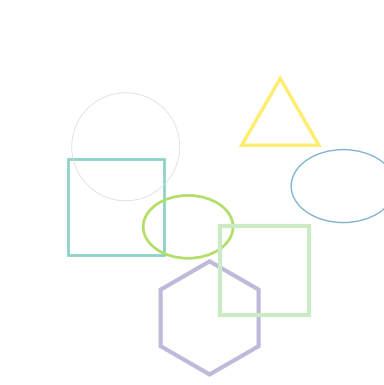[{"shape": "square", "thickness": 2, "radius": 0.62, "center": [0.302, 0.463]}, {"shape": "hexagon", "thickness": 3, "radius": 0.73, "center": [0.544, 0.174]}, {"shape": "oval", "thickness": 1, "radius": 0.68, "center": [0.892, 0.517]}, {"shape": "oval", "thickness": 2, "radius": 0.58, "center": [0.489, 0.411]}, {"shape": "circle", "thickness": 0.5, "radius": 0.7, "center": [0.327, 0.619]}, {"shape": "square", "thickness": 3, "radius": 0.58, "center": [0.686, 0.298]}, {"shape": "triangle", "thickness": 2.5, "radius": 0.58, "center": [0.728, 0.681]}]